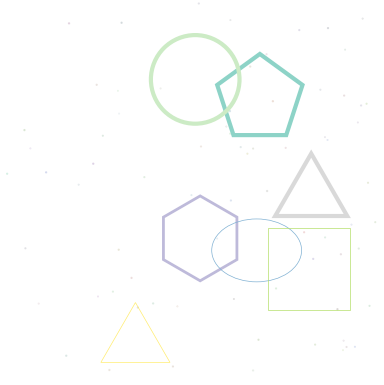[{"shape": "pentagon", "thickness": 3, "radius": 0.58, "center": [0.675, 0.743]}, {"shape": "hexagon", "thickness": 2, "radius": 0.55, "center": [0.52, 0.381]}, {"shape": "oval", "thickness": 0.5, "radius": 0.58, "center": [0.667, 0.35]}, {"shape": "square", "thickness": 0.5, "radius": 0.53, "center": [0.803, 0.302]}, {"shape": "triangle", "thickness": 3, "radius": 0.54, "center": [0.808, 0.493]}, {"shape": "circle", "thickness": 3, "radius": 0.58, "center": [0.507, 0.794]}, {"shape": "triangle", "thickness": 0.5, "radius": 0.52, "center": [0.352, 0.11]}]